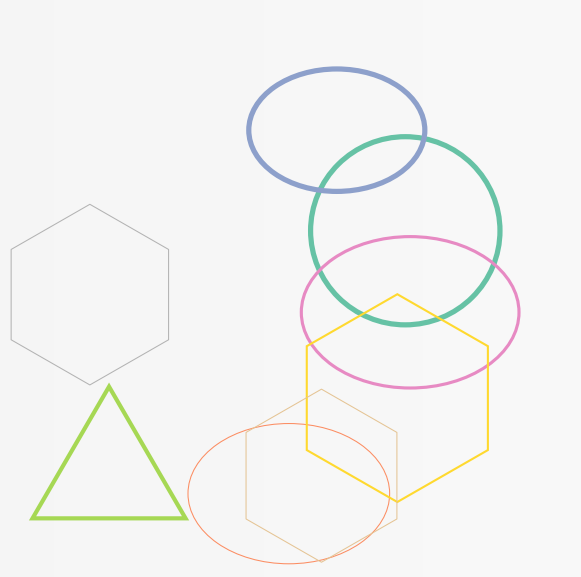[{"shape": "circle", "thickness": 2.5, "radius": 0.81, "center": [0.697, 0.6]}, {"shape": "oval", "thickness": 0.5, "radius": 0.87, "center": [0.497, 0.144]}, {"shape": "oval", "thickness": 2.5, "radius": 0.76, "center": [0.579, 0.774]}, {"shape": "oval", "thickness": 1.5, "radius": 0.94, "center": [0.706, 0.458]}, {"shape": "triangle", "thickness": 2, "radius": 0.76, "center": [0.188, 0.178]}, {"shape": "hexagon", "thickness": 1, "radius": 0.9, "center": [0.684, 0.31]}, {"shape": "hexagon", "thickness": 0.5, "radius": 0.75, "center": [0.553, 0.175]}, {"shape": "hexagon", "thickness": 0.5, "radius": 0.78, "center": [0.155, 0.489]}]